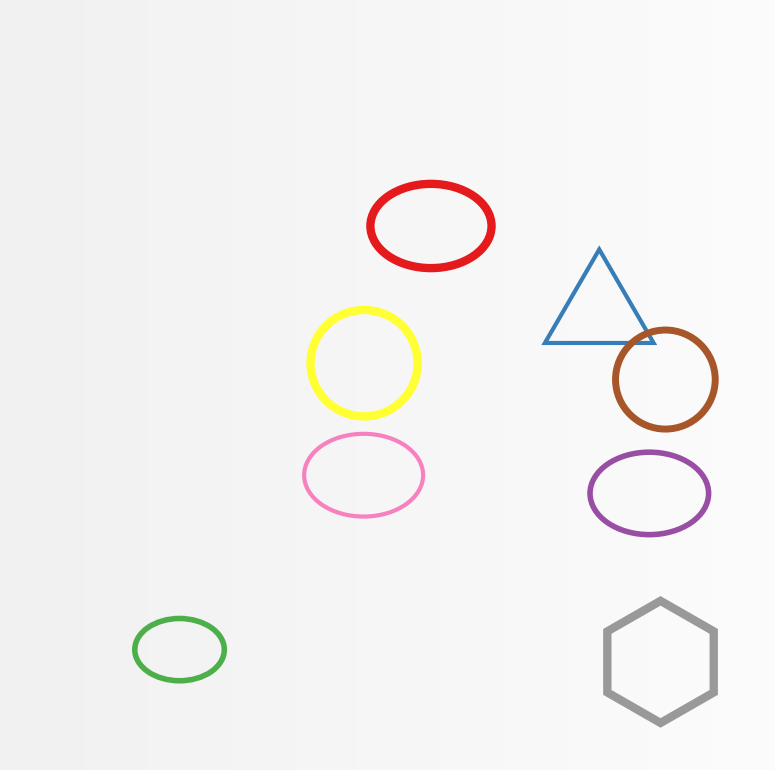[{"shape": "oval", "thickness": 3, "radius": 0.39, "center": [0.556, 0.707]}, {"shape": "triangle", "thickness": 1.5, "radius": 0.4, "center": [0.773, 0.595]}, {"shape": "oval", "thickness": 2, "radius": 0.29, "center": [0.232, 0.156]}, {"shape": "oval", "thickness": 2, "radius": 0.38, "center": [0.838, 0.359]}, {"shape": "circle", "thickness": 3, "radius": 0.35, "center": [0.47, 0.528]}, {"shape": "circle", "thickness": 2.5, "radius": 0.32, "center": [0.859, 0.507]}, {"shape": "oval", "thickness": 1.5, "radius": 0.38, "center": [0.469, 0.383]}, {"shape": "hexagon", "thickness": 3, "radius": 0.4, "center": [0.852, 0.14]}]